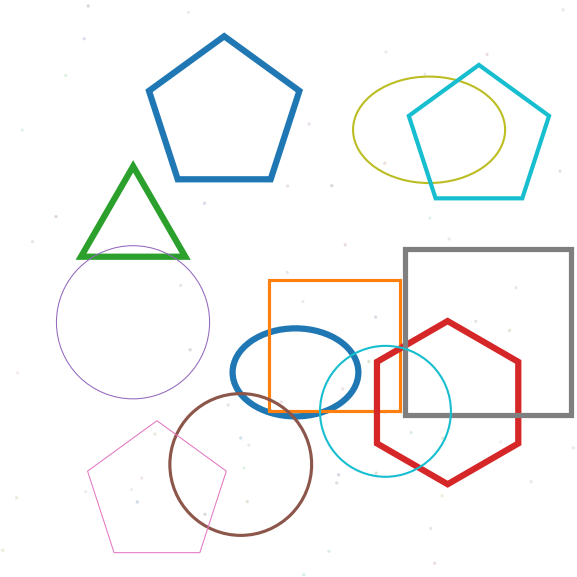[{"shape": "oval", "thickness": 3, "radius": 0.54, "center": [0.512, 0.354]}, {"shape": "pentagon", "thickness": 3, "radius": 0.68, "center": [0.388, 0.799]}, {"shape": "square", "thickness": 1.5, "radius": 0.57, "center": [0.58, 0.401]}, {"shape": "triangle", "thickness": 3, "radius": 0.52, "center": [0.231, 0.607]}, {"shape": "hexagon", "thickness": 3, "radius": 0.71, "center": [0.775, 0.302]}, {"shape": "circle", "thickness": 0.5, "radius": 0.66, "center": [0.23, 0.441]}, {"shape": "circle", "thickness": 1.5, "radius": 0.61, "center": [0.417, 0.195]}, {"shape": "pentagon", "thickness": 0.5, "radius": 0.63, "center": [0.272, 0.144]}, {"shape": "square", "thickness": 2.5, "radius": 0.72, "center": [0.845, 0.424]}, {"shape": "oval", "thickness": 1, "radius": 0.66, "center": [0.743, 0.774]}, {"shape": "pentagon", "thickness": 2, "radius": 0.64, "center": [0.829, 0.759]}, {"shape": "circle", "thickness": 1, "radius": 0.57, "center": [0.667, 0.287]}]